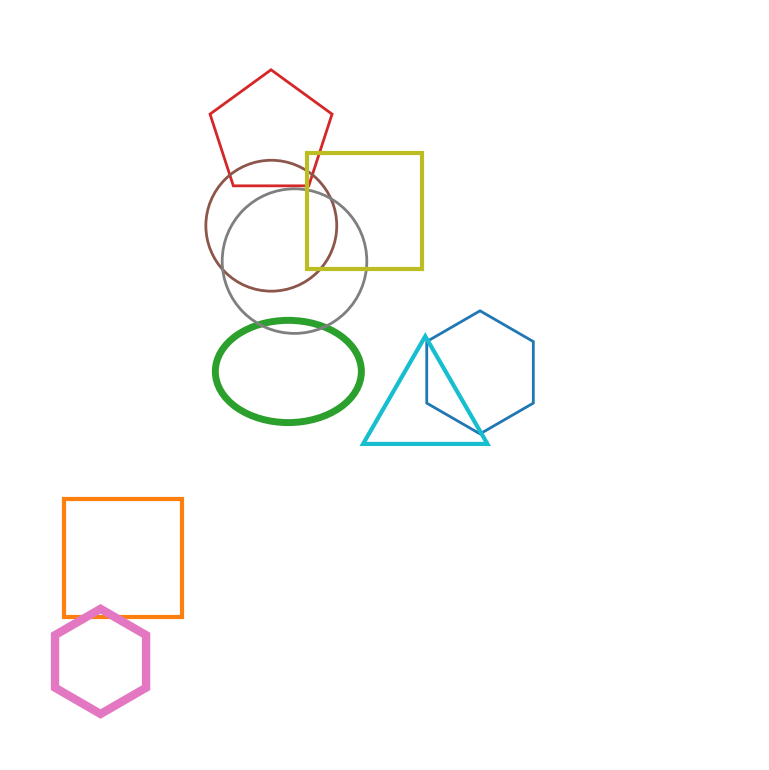[{"shape": "hexagon", "thickness": 1, "radius": 0.4, "center": [0.623, 0.516]}, {"shape": "square", "thickness": 1.5, "radius": 0.38, "center": [0.16, 0.276]}, {"shape": "oval", "thickness": 2.5, "radius": 0.47, "center": [0.374, 0.518]}, {"shape": "pentagon", "thickness": 1, "radius": 0.42, "center": [0.352, 0.826]}, {"shape": "circle", "thickness": 1, "radius": 0.43, "center": [0.352, 0.707]}, {"shape": "hexagon", "thickness": 3, "radius": 0.34, "center": [0.131, 0.141]}, {"shape": "circle", "thickness": 1, "radius": 0.47, "center": [0.382, 0.661]}, {"shape": "square", "thickness": 1.5, "radius": 0.37, "center": [0.474, 0.726]}, {"shape": "triangle", "thickness": 1.5, "radius": 0.47, "center": [0.552, 0.47]}]